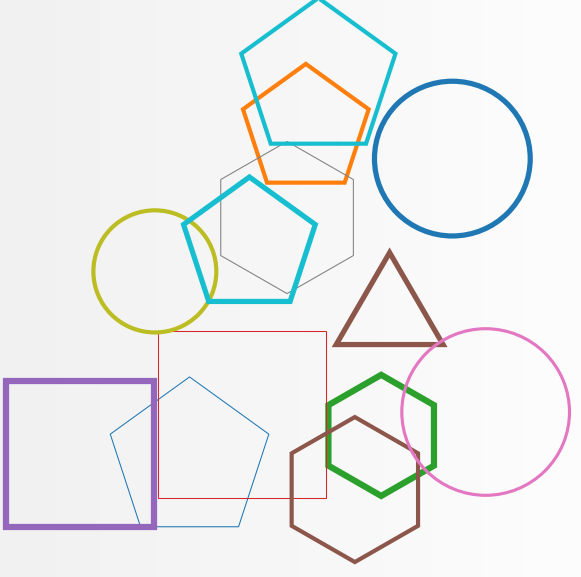[{"shape": "pentagon", "thickness": 0.5, "radius": 0.72, "center": [0.326, 0.203]}, {"shape": "circle", "thickness": 2.5, "radius": 0.67, "center": [0.778, 0.725]}, {"shape": "pentagon", "thickness": 2, "radius": 0.57, "center": [0.526, 0.775]}, {"shape": "hexagon", "thickness": 3, "radius": 0.52, "center": [0.656, 0.245]}, {"shape": "square", "thickness": 0.5, "radius": 0.72, "center": [0.416, 0.281]}, {"shape": "square", "thickness": 3, "radius": 0.63, "center": [0.138, 0.213]}, {"shape": "hexagon", "thickness": 2, "radius": 0.63, "center": [0.61, 0.151]}, {"shape": "triangle", "thickness": 2.5, "radius": 0.53, "center": [0.67, 0.456]}, {"shape": "circle", "thickness": 1.5, "radius": 0.72, "center": [0.836, 0.286]}, {"shape": "hexagon", "thickness": 0.5, "radius": 0.66, "center": [0.494, 0.622]}, {"shape": "circle", "thickness": 2, "radius": 0.53, "center": [0.266, 0.529]}, {"shape": "pentagon", "thickness": 2.5, "radius": 0.6, "center": [0.429, 0.574]}, {"shape": "pentagon", "thickness": 2, "radius": 0.7, "center": [0.548, 0.863]}]